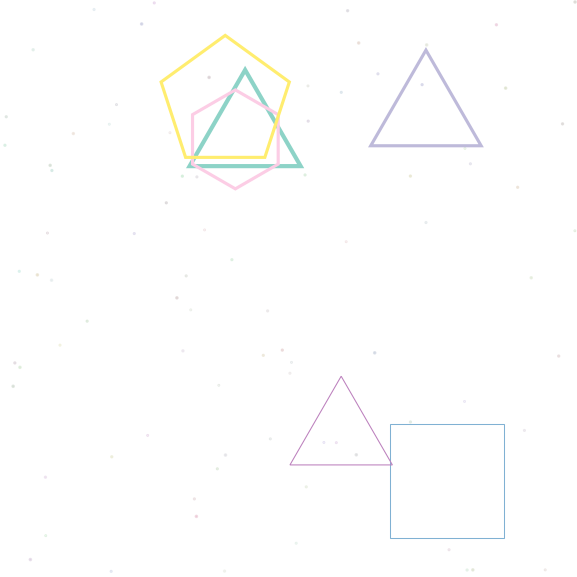[{"shape": "triangle", "thickness": 2, "radius": 0.56, "center": [0.424, 0.767]}, {"shape": "triangle", "thickness": 1.5, "radius": 0.55, "center": [0.738, 0.802]}, {"shape": "square", "thickness": 0.5, "radius": 0.49, "center": [0.774, 0.166]}, {"shape": "hexagon", "thickness": 1.5, "radius": 0.43, "center": [0.408, 0.758]}, {"shape": "triangle", "thickness": 0.5, "radius": 0.51, "center": [0.591, 0.245]}, {"shape": "pentagon", "thickness": 1.5, "radius": 0.58, "center": [0.39, 0.821]}]